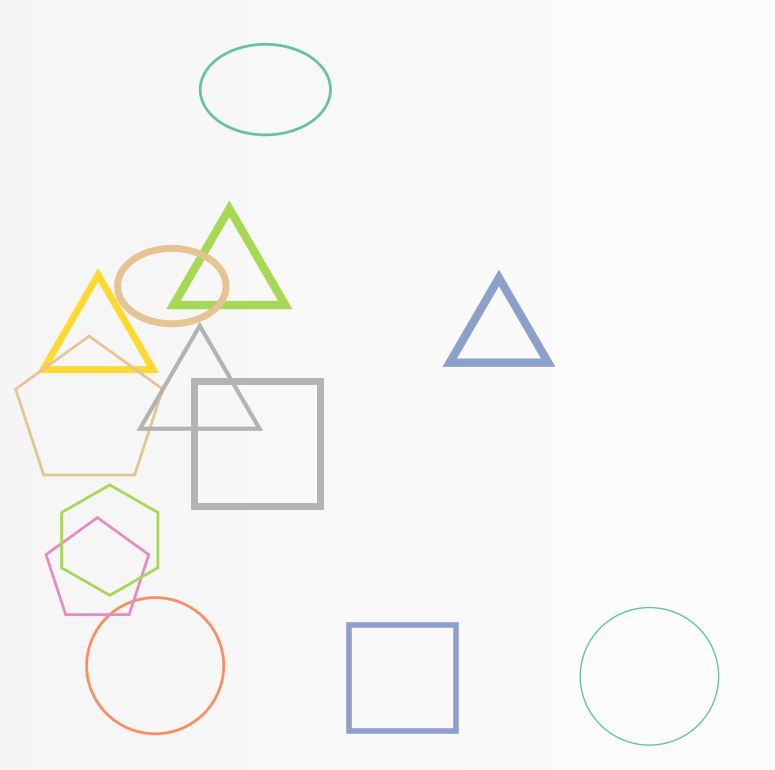[{"shape": "circle", "thickness": 0.5, "radius": 0.45, "center": [0.838, 0.122]}, {"shape": "oval", "thickness": 1, "radius": 0.42, "center": [0.342, 0.884]}, {"shape": "circle", "thickness": 1, "radius": 0.44, "center": [0.2, 0.135]}, {"shape": "square", "thickness": 2, "radius": 0.35, "center": [0.519, 0.119]}, {"shape": "triangle", "thickness": 3, "radius": 0.37, "center": [0.644, 0.566]}, {"shape": "pentagon", "thickness": 1, "radius": 0.35, "center": [0.126, 0.258]}, {"shape": "triangle", "thickness": 3, "radius": 0.42, "center": [0.296, 0.645]}, {"shape": "hexagon", "thickness": 1, "radius": 0.36, "center": [0.142, 0.299]}, {"shape": "triangle", "thickness": 2.5, "radius": 0.41, "center": [0.127, 0.561]}, {"shape": "pentagon", "thickness": 1, "radius": 0.5, "center": [0.115, 0.464]}, {"shape": "oval", "thickness": 2.5, "radius": 0.35, "center": [0.222, 0.628]}, {"shape": "triangle", "thickness": 1.5, "radius": 0.45, "center": [0.258, 0.488]}, {"shape": "square", "thickness": 2.5, "radius": 0.4, "center": [0.331, 0.424]}]